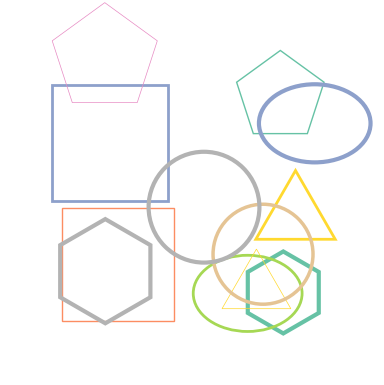[{"shape": "pentagon", "thickness": 1, "radius": 0.6, "center": [0.728, 0.75]}, {"shape": "hexagon", "thickness": 3, "radius": 0.53, "center": [0.736, 0.24]}, {"shape": "square", "thickness": 1, "radius": 0.73, "center": [0.306, 0.313]}, {"shape": "square", "thickness": 2, "radius": 0.75, "center": [0.286, 0.628]}, {"shape": "oval", "thickness": 3, "radius": 0.72, "center": [0.818, 0.68]}, {"shape": "pentagon", "thickness": 0.5, "radius": 0.72, "center": [0.272, 0.85]}, {"shape": "oval", "thickness": 2, "radius": 0.71, "center": [0.643, 0.238]}, {"shape": "triangle", "thickness": 0.5, "radius": 0.52, "center": [0.666, 0.25]}, {"shape": "triangle", "thickness": 2, "radius": 0.6, "center": [0.768, 0.438]}, {"shape": "circle", "thickness": 2.5, "radius": 0.65, "center": [0.683, 0.34]}, {"shape": "circle", "thickness": 3, "radius": 0.72, "center": [0.53, 0.462]}, {"shape": "hexagon", "thickness": 3, "radius": 0.68, "center": [0.273, 0.296]}]